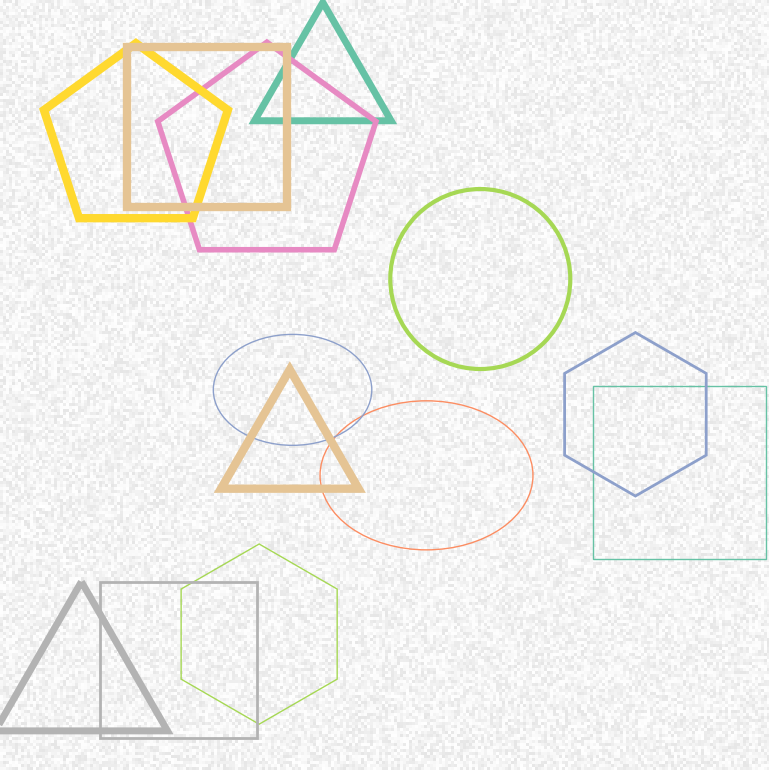[{"shape": "triangle", "thickness": 2.5, "radius": 0.51, "center": [0.419, 0.894]}, {"shape": "square", "thickness": 0.5, "radius": 0.56, "center": [0.882, 0.386]}, {"shape": "oval", "thickness": 0.5, "radius": 0.69, "center": [0.554, 0.383]}, {"shape": "oval", "thickness": 0.5, "radius": 0.51, "center": [0.38, 0.494]}, {"shape": "hexagon", "thickness": 1, "radius": 0.53, "center": [0.825, 0.462]}, {"shape": "pentagon", "thickness": 2, "radius": 0.74, "center": [0.347, 0.796]}, {"shape": "circle", "thickness": 1.5, "radius": 0.58, "center": [0.624, 0.638]}, {"shape": "hexagon", "thickness": 0.5, "radius": 0.59, "center": [0.337, 0.177]}, {"shape": "pentagon", "thickness": 3, "radius": 0.63, "center": [0.176, 0.818]}, {"shape": "square", "thickness": 3, "radius": 0.52, "center": [0.269, 0.835]}, {"shape": "triangle", "thickness": 3, "radius": 0.52, "center": [0.376, 0.417]}, {"shape": "triangle", "thickness": 2.5, "radius": 0.65, "center": [0.106, 0.115]}, {"shape": "square", "thickness": 1, "radius": 0.51, "center": [0.232, 0.143]}]